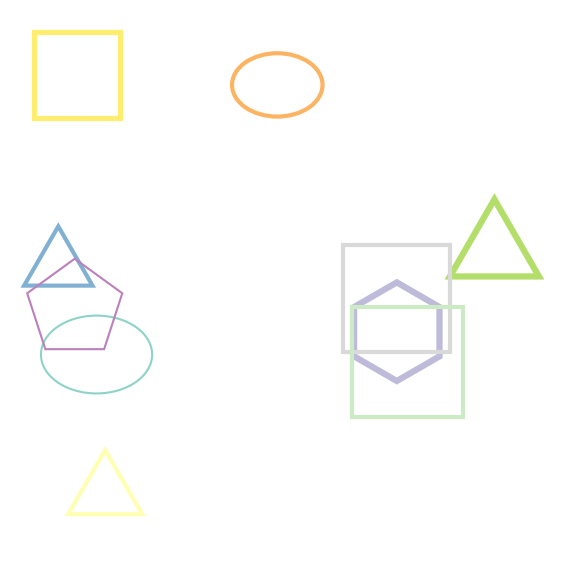[{"shape": "oval", "thickness": 1, "radius": 0.48, "center": [0.167, 0.385]}, {"shape": "triangle", "thickness": 2, "radius": 0.37, "center": [0.182, 0.146]}, {"shape": "hexagon", "thickness": 3, "radius": 0.43, "center": [0.687, 0.425]}, {"shape": "triangle", "thickness": 2, "radius": 0.34, "center": [0.101, 0.539]}, {"shape": "oval", "thickness": 2, "radius": 0.39, "center": [0.48, 0.852]}, {"shape": "triangle", "thickness": 3, "radius": 0.44, "center": [0.856, 0.565]}, {"shape": "square", "thickness": 2, "radius": 0.46, "center": [0.687, 0.482]}, {"shape": "pentagon", "thickness": 1, "radius": 0.43, "center": [0.129, 0.465]}, {"shape": "square", "thickness": 2, "radius": 0.48, "center": [0.705, 0.372]}, {"shape": "square", "thickness": 2.5, "radius": 0.37, "center": [0.133, 0.869]}]